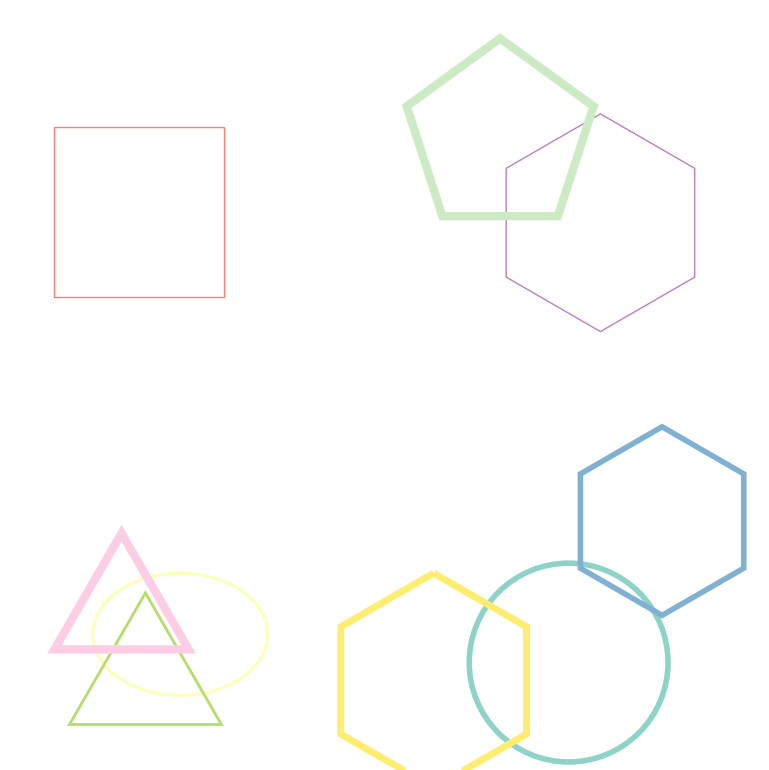[{"shape": "circle", "thickness": 2, "radius": 0.65, "center": [0.738, 0.14]}, {"shape": "oval", "thickness": 1, "radius": 0.57, "center": [0.234, 0.176]}, {"shape": "square", "thickness": 0.5, "radius": 0.55, "center": [0.181, 0.725]}, {"shape": "hexagon", "thickness": 2, "radius": 0.61, "center": [0.86, 0.323]}, {"shape": "triangle", "thickness": 1, "radius": 0.57, "center": [0.189, 0.116]}, {"shape": "triangle", "thickness": 3, "radius": 0.5, "center": [0.158, 0.207]}, {"shape": "hexagon", "thickness": 0.5, "radius": 0.71, "center": [0.78, 0.711]}, {"shape": "pentagon", "thickness": 3, "radius": 0.64, "center": [0.65, 0.823]}, {"shape": "hexagon", "thickness": 2.5, "radius": 0.7, "center": [0.563, 0.116]}]